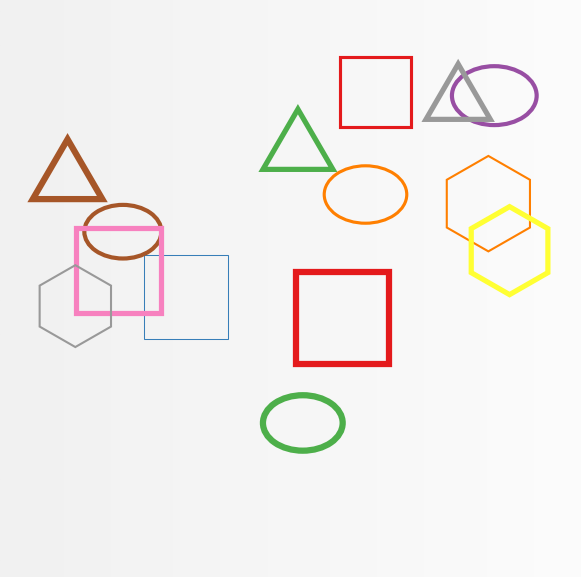[{"shape": "square", "thickness": 1.5, "radius": 0.3, "center": [0.646, 0.84]}, {"shape": "square", "thickness": 3, "radius": 0.4, "center": [0.589, 0.448]}, {"shape": "square", "thickness": 0.5, "radius": 0.36, "center": [0.32, 0.485]}, {"shape": "oval", "thickness": 3, "radius": 0.34, "center": [0.521, 0.267]}, {"shape": "triangle", "thickness": 2.5, "radius": 0.35, "center": [0.513, 0.741]}, {"shape": "oval", "thickness": 2, "radius": 0.36, "center": [0.85, 0.834]}, {"shape": "hexagon", "thickness": 1, "radius": 0.41, "center": [0.84, 0.646]}, {"shape": "oval", "thickness": 1.5, "radius": 0.36, "center": [0.629, 0.662]}, {"shape": "hexagon", "thickness": 2.5, "radius": 0.38, "center": [0.877, 0.565]}, {"shape": "triangle", "thickness": 3, "radius": 0.35, "center": [0.116, 0.689]}, {"shape": "oval", "thickness": 2, "radius": 0.33, "center": [0.211, 0.598]}, {"shape": "square", "thickness": 2.5, "radius": 0.37, "center": [0.204, 0.53]}, {"shape": "hexagon", "thickness": 1, "radius": 0.35, "center": [0.13, 0.469]}, {"shape": "triangle", "thickness": 2.5, "radius": 0.32, "center": [0.788, 0.824]}]